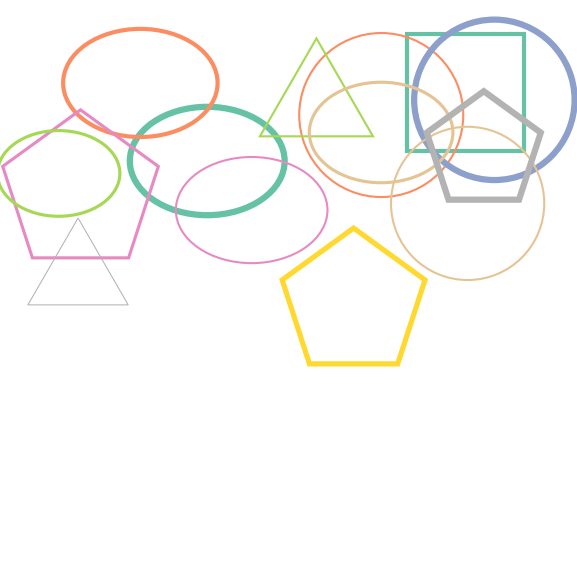[{"shape": "oval", "thickness": 3, "radius": 0.67, "center": [0.359, 0.72]}, {"shape": "square", "thickness": 2, "radius": 0.51, "center": [0.806, 0.839]}, {"shape": "circle", "thickness": 1, "radius": 0.71, "center": [0.66, 0.8]}, {"shape": "oval", "thickness": 2, "radius": 0.67, "center": [0.243, 0.855]}, {"shape": "circle", "thickness": 3, "radius": 0.69, "center": [0.856, 0.826]}, {"shape": "oval", "thickness": 1, "radius": 0.66, "center": [0.436, 0.635]}, {"shape": "pentagon", "thickness": 1.5, "radius": 0.71, "center": [0.139, 0.667]}, {"shape": "triangle", "thickness": 1, "radius": 0.57, "center": [0.548, 0.82]}, {"shape": "oval", "thickness": 1.5, "radius": 0.53, "center": [0.102, 0.699]}, {"shape": "pentagon", "thickness": 2.5, "radius": 0.65, "center": [0.612, 0.474]}, {"shape": "oval", "thickness": 1.5, "radius": 0.62, "center": [0.66, 0.77]}, {"shape": "circle", "thickness": 1, "radius": 0.66, "center": [0.81, 0.647]}, {"shape": "triangle", "thickness": 0.5, "radius": 0.5, "center": [0.135, 0.521]}, {"shape": "pentagon", "thickness": 3, "radius": 0.52, "center": [0.838, 0.737]}]